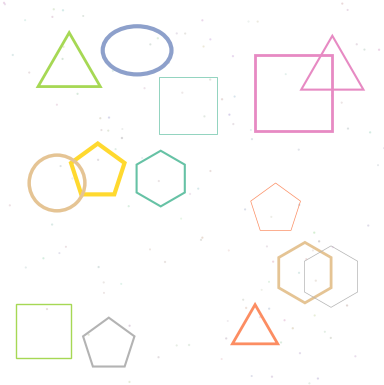[{"shape": "hexagon", "thickness": 1.5, "radius": 0.36, "center": [0.417, 0.536]}, {"shape": "square", "thickness": 0.5, "radius": 0.37, "center": [0.488, 0.726]}, {"shape": "pentagon", "thickness": 0.5, "radius": 0.34, "center": [0.716, 0.457]}, {"shape": "triangle", "thickness": 2, "radius": 0.34, "center": [0.663, 0.141]}, {"shape": "oval", "thickness": 3, "radius": 0.45, "center": [0.356, 0.869]}, {"shape": "triangle", "thickness": 1.5, "radius": 0.47, "center": [0.863, 0.814]}, {"shape": "square", "thickness": 2, "radius": 0.5, "center": [0.763, 0.758]}, {"shape": "triangle", "thickness": 2, "radius": 0.47, "center": [0.18, 0.822]}, {"shape": "square", "thickness": 1, "radius": 0.35, "center": [0.113, 0.139]}, {"shape": "pentagon", "thickness": 3, "radius": 0.37, "center": [0.254, 0.554]}, {"shape": "circle", "thickness": 2.5, "radius": 0.36, "center": [0.148, 0.525]}, {"shape": "hexagon", "thickness": 2, "radius": 0.39, "center": [0.792, 0.292]}, {"shape": "pentagon", "thickness": 1.5, "radius": 0.35, "center": [0.282, 0.105]}, {"shape": "hexagon", "thickness": 0.5, "radius": 0.4, "center": [0.86, 0.282]}]